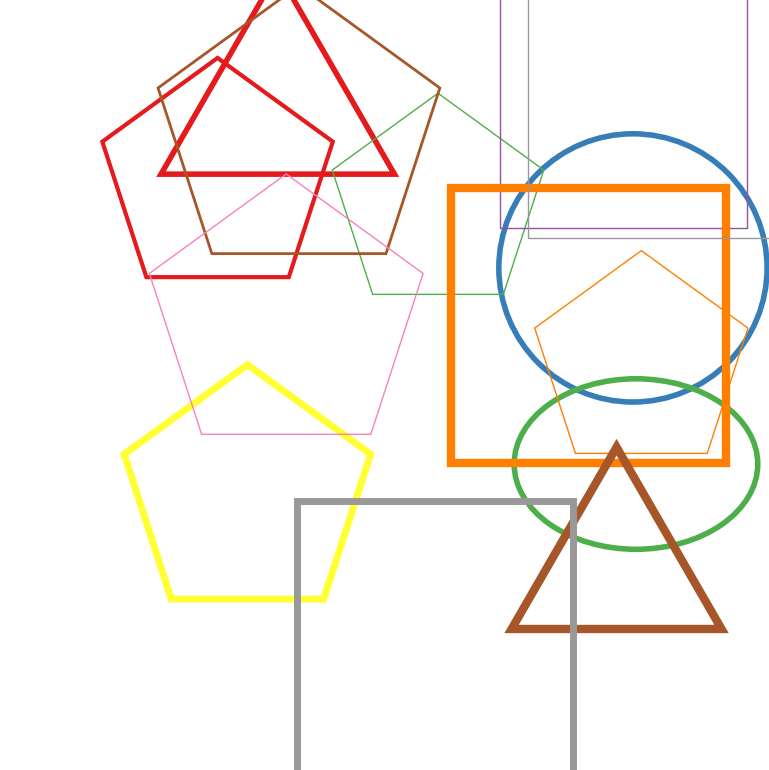[{"shape": "pentagon", "thickness": 1.5, "radius": 0.79, "center": [0.283, 0.767]}, {"shape": "triangle", "thickness": 2, "radius": 0.88, "center": [0.361, 0.861]}, {"shape": "circle", "thickness": 2, "radius": 0.87, "center": [0.822, 0.652]}, {"shape": "pentagon", "thickness": 0.5, "radius": 0.72, "center": [0.569, 0.735]}, {"shape": "oval", "thickness": 2, "radius": 0.79, "center": [0.826, 0.397]}, {"shape": "square", "thickness": 0.5, "radius": 0.8, "center": [0.81, 0.865]}, {"shape": "pentagon", "thickness": 0.5, "radius": 0.73, "center": [0.833, 0.529]}, {"shape": "square", "thickness": 3, "radius": 0.89, "center": [0.764, 0.577]}, {"shape": "pentagon", "thickness": 2.5, "radius": 0.84, "center": [0.321, 0.358]}, {"shape": "pentagon", "thickness": 1, "radius": 0.96, "center": [0.388, 0.826]}, {"shape": "triangle", "thickness": 3, "radius": 0.79, "center": [0.801, 0.262]}, {"shape": "pentagon", "thickness": 0.5, "radius": 0.93, "center": [0.372, 0.587]}, {"shape": "square", "thickness": 0.5, "radius": 0.91, "center": [0.868, 0.873]}, {"shape": "square", "thickness": 2.5, "radius": 0.9, "center": [0.565, 0.17]}]